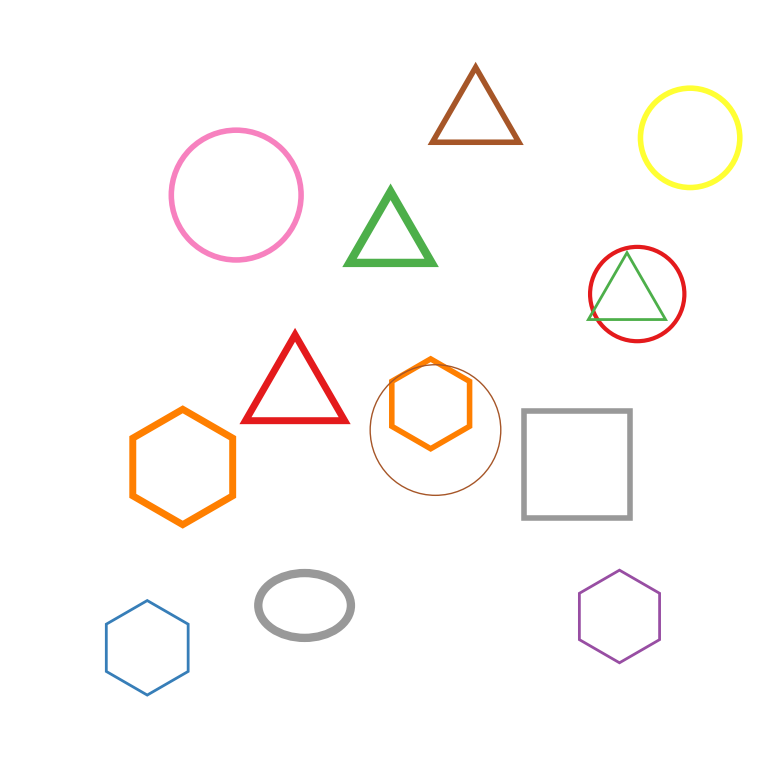[{"shape": "circle", "thickness": 1.5, "radius": 0.31, "center": [0.828, 0.618]}, {"shape": "triangle", "thickness": 2.5, "radius": 0.37, "center": [0.383, 0.491]}, {"shape": "hexagon", "thickness": 1, "radius": 0.31, "center": [0.191, 0.159]}, {"shape": "triangle", "thickness": 1, "radius": 0.29, "center": [0.814, 0.614]}, {"shape": "triangle", "thickness": 3, "radius": 0.31, "center": [0.507, 0.689]}, {"shape": "hexagon", "thickness": 1, "radius": 0.3, "center": [0.805, 0.199]}, {"shape": "hexagon", "thickness": 2, "radius": 0.29, "center": [0.559, 0.476]}, {"shape": "hexagon", "thickness": 2.5, "radius": 0.37, "center": [0.237, 0.394]}, {"shape": "circle", "thickness": 2, "radius": 0.32, "center": [0.896, 0.821]}, {"shape": "circle", "thickness": 0.5, "radius": 0.42, "center": [0.566, 0.442]}, {"shape": "triangle", "thickness": 2, "radius": 0.32, "center": [0.618, 0.848]}, {"shape": "circle", "thickness": 2, "radius": 0.42, "center": [0.307, 0.747]}, {"shape": "oval", "thickness": 3, "radius": 0.3, "center": [0.396, 0.214]}, {"shape": "square", "thickness": 2, "radius": 0.34, "center": [0.749, 0.397]}]